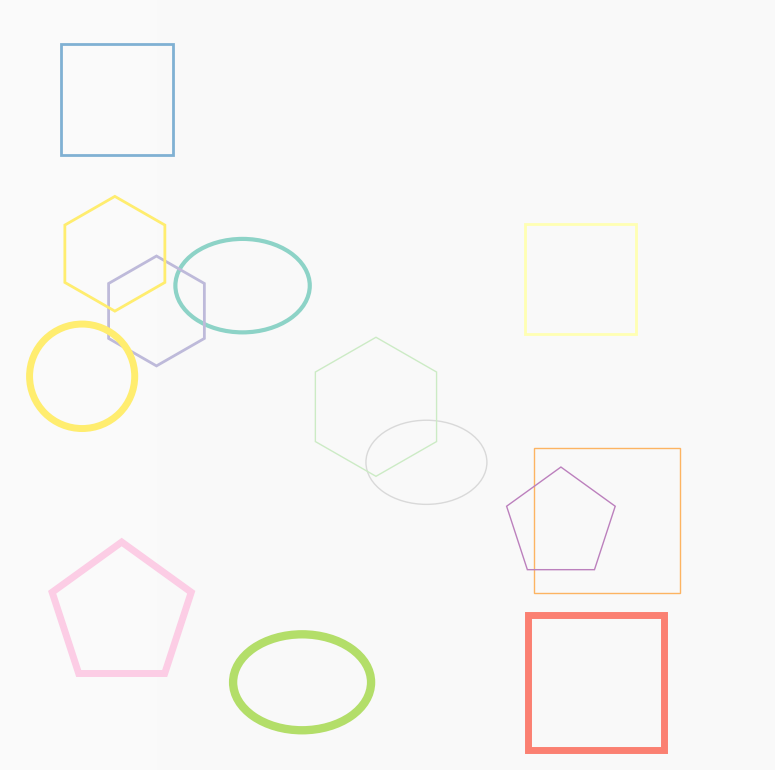[{"shape": "oval", "thickness": 1.5, "radius": 0.43, "center": [0.313, 0.629]}, {"shape": "square", "thickness": 1, "radius": 0.36, "center": [0.749, 0.638]}, {"shape": "hexagon", "thickness": 1, "radius": 0.36, "center": [0.202, 0.596]}, {"shape": "square", "thickness": 2.5, "radius": 0.44, "center": [0.769, 0.114]}, {"shape": "square", "thickness": 1, "radius": 0.36, "center": [0.151, 0.871]}, {"shape": "square", "thickness": 0.5, "radius": 0.47, "center": [0.784, 0.324]}, {"shape": "oval", "thickness": 3, "radius": 0.45, "center": [0.39, 0.114]}, {"shape": "pentagon", "thickness": 2.5, "radius": 0.47, "center": [0.157, 0.202]}, {"shape": "oval", "thickness": 0.5, "radius": 0.39, "center": [0.55, 0.4]}, {"shape": "pentagon", "thickness": 0.5, "radius": 0.37, "center": [0.724, 0.32]}, {"shape": "hexagon", "thickness": 0.5, "radius": 0.45, "center": [0.485, 0.472]}, {"shape": "hexagon", "thickness": 1, "radius": 0.37, "center": [0.148, 0.67]}, {"shape": "circle", "thickness": 2.5, "radius": 0.34, "center": [0.106, 0.511]}]